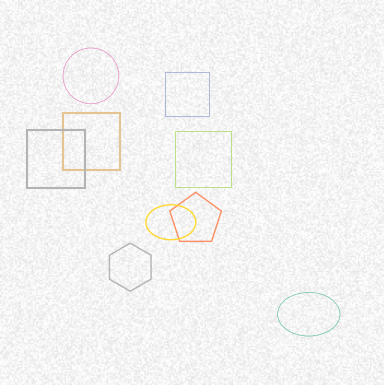[{"shape": "oval", "thickness": 0.5, "radius": 0.4, "center": [0.802, 0.184]}, {"shape": "pentagon", "thickness": 1, "radius": 0.35, "center": [0.508, 0.43]}, {"shape": "square", "thickness": 0.5, "radius": 0.29, "center": [0.486, 0.755]}, {"shape": "circle", "thickness": 0.5, "radius": 0.36, "center": [0.236, 0.803]}, {"shape": "square", "thickness": 0.5, "radius": 0.37, "center": [0.527, 0.587]}, {"shape": "oval", "thickness": 1, "radius": 0.32, "center": [0.444, 0.423]}, {"shape": "square", "thickness": 1.5, "radius": 0.37, "center": [0.237, 0.632]}, {"shape": "hexagon", "thickness": 1, "radius": 0.31, "center": [0.338, 0.306]}, {"shape": "square", "thickness": 1.5, "radius": 0.38, "center": [0.145, 0.587]}]